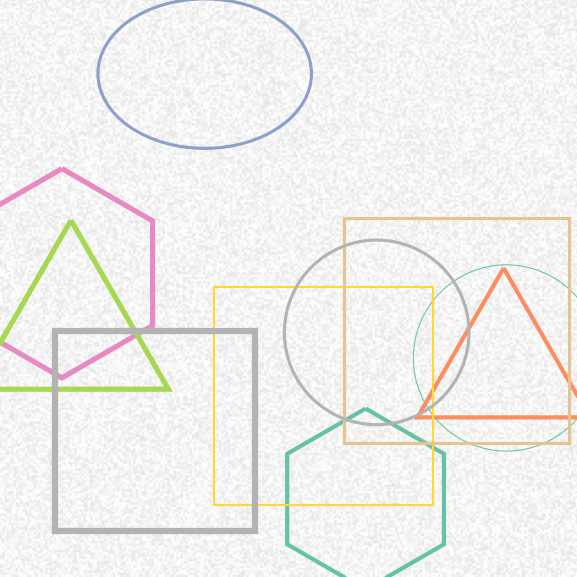[{"shape": "hexagon", "thickness": 2, "radius": 0.78, "center": [0.633, 0.135]}, {"shape": "circle", "thickness": 0.5, "radius": 0.81, "center": [0.877, 0.379]}, {"shape": "triangle", "thickness": 2, "radius": 0.86, "center": [0.872, 0.363]}, {"shape": "oval", "thickness": 1.5, "radius": 0.92, "center": [0.354, 0.872]}, {"shape": "hexagon", "thickness": 2.5, "radius": 0.91, "center": [0.107, 0.526]}, {"shape": "triangle", "thickness": 2.5, "radius": 0.97, "center": [0.123, 0.423]}, {"shape": "square", "thickness": 1, "radius": 0.95, "center": [0.56, 0.314]}, {"shape": "square", "thickness": 1.5, "radius": 0.97, "center": [0.79, 0.427]}, {"shape": "circle", "thickness": 1.5, "radius": 0.8, "center": [0.652, 0.424]}, {"shape": "square", "thickness": 3, "radius": 0.86, "center": [0.268, 0.253]}]